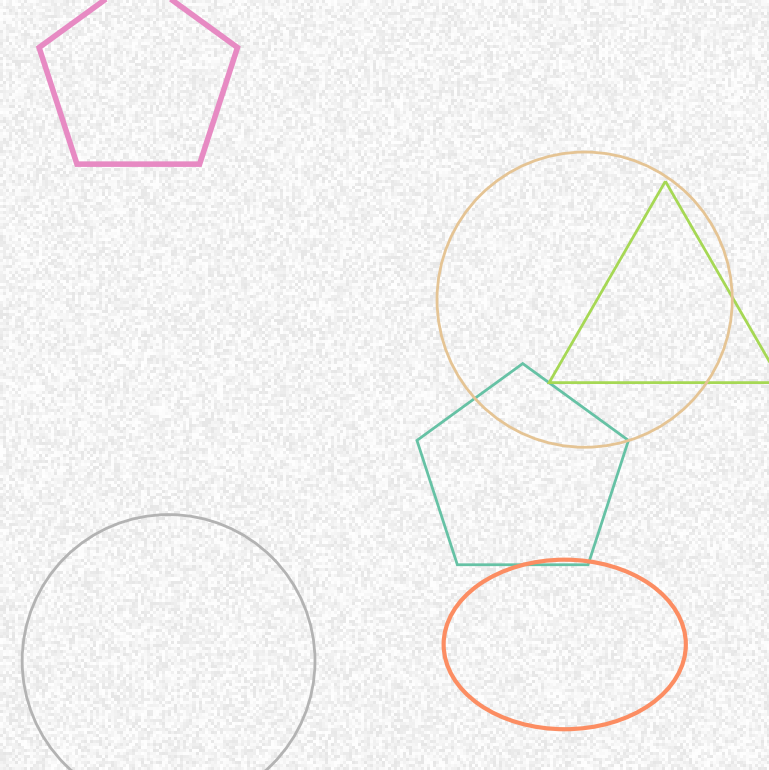[{"shape": "pentagon", "thickness": 1, "radius": 0.72, "center": [0.679, 0.383]}, {"shape": "oval", "thickness": 1.5, "radius": 0.79, "center": [0.733, 0.163]}, {"shape": "pentagon", "thickness": 2, "radius": 0.68, "center": [0.18, 0.896]}, {"shape": "triangle", "thickness": 1, "radius": 0.87, "center": [0.864, 0.59]}, {"shape": "circle", "thickness": 1, "radius": 0.96, "center": [0.759, 0.611]}, {"shape": "circle", "thickness": 1, "radius": 0.95, "center": [0.219, 0.142]}]